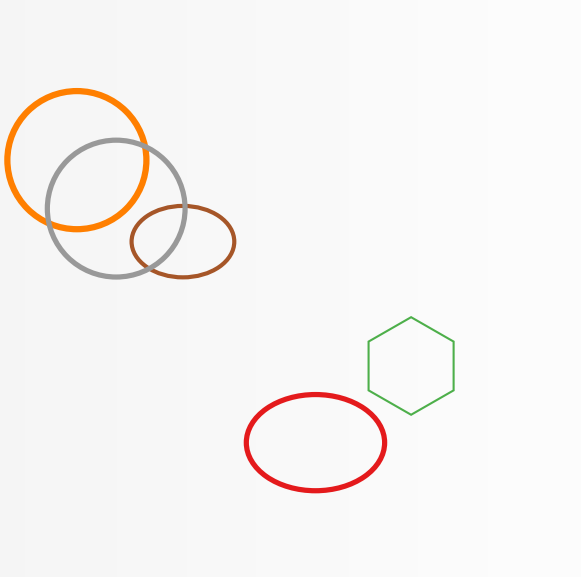[{"shape": "oval", "thickness": 2.5, "radius": 0.59, "center": [0.543, 0.233]}, {"shape": "hexagon", "thickness": 1, "radius": 0.42, "center": [0.707, 0.365]}, {"shape": "circle", "thickness": 3, "radius": 0.6, "center": [0.132, 0.722]}, {"shape": "oval", "thickness": 2, "radius": 0.44, "center": [0.315, 0.581]}, {"shape": "circle", "thickness": 2.5, "radius": 0.59, "center": [0.2, 0.638]}]